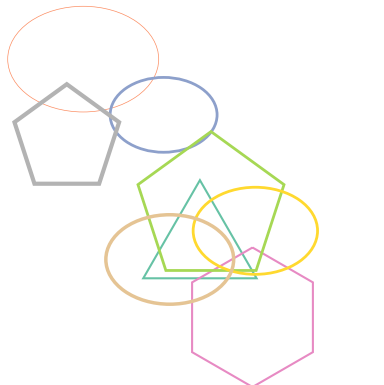[{"shape": "triangle", "thickness": 1.5, "radius": 0.85, "center": [0.519, 0.362]}, {"shape": "oval", "thickness": 0.5, "radius": 0.98, "center": [0.216, 0.846]}, {"shape": "oval", "thickness": 2, "radius": 0.69, "center": [0.425, 0.702]}, {"shape": "hexagon", "thickness": 1.5, "radius": 0.91, "center": [0.656, 0.176]}, {"shape": "pentagon", "thickness": 2, "radius": 1.0, "center": [0.548, 0.459]}, {"shape": "oval", "thickness": 2, "radius": 0.81, "center": [0.663, 0.401]}, {"shape": "oval", "thickness": 2.5, "radius": 0.83, "center": [0.441, 0.326]}, {"shape": "pentagon", "thickness": 3, "radius": 0.71, "center": [0.173, 0.638]}]